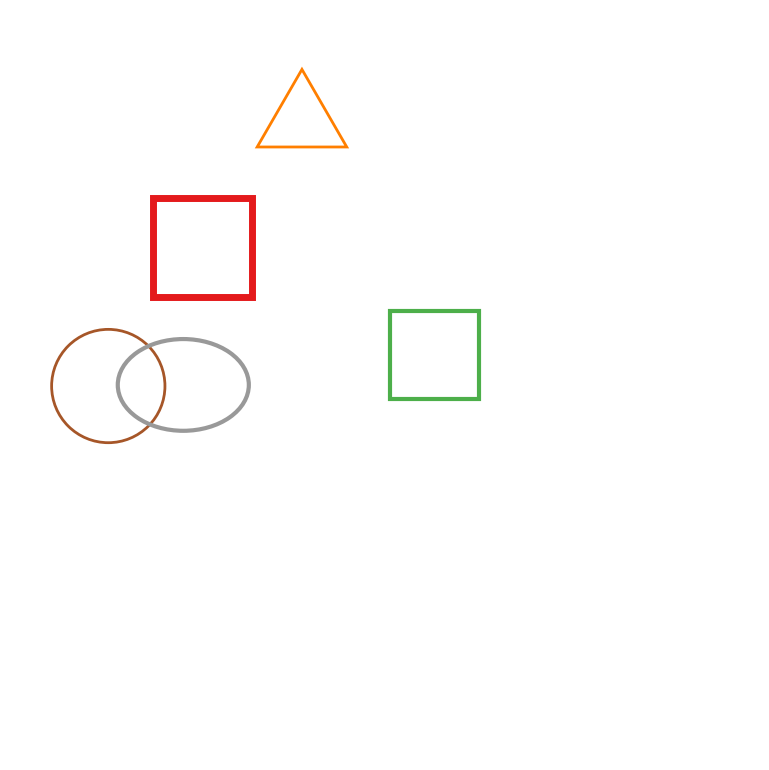[{"shape": "square", "thickness": 2.5, "radius": 0.32, "center": [0.263, 0.678]}, {"shape": "square", "thickness": 1.5, "radius": 0.29, "center": [0.564, 0.539]}, {"shape": "triangle", "thickness": 1, "radius": 0.34, "center": [0.392, 0.843]}, {"shape": "circle", "thickness": 1, "radius": 0.37, "center": [0.141, 0.499]}, {"shape": "oval", "thickness": 1.5, "radius": 0.43, "center": [0.238, 0.5]}]